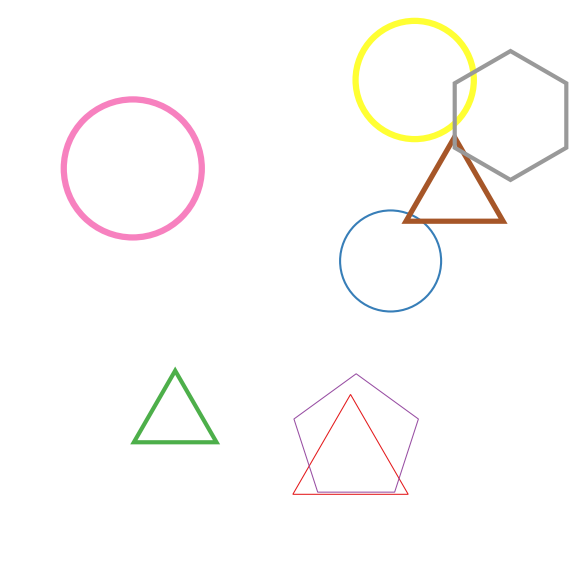[{"shape": "triangle", "thickness": 0.5, "radius": 0.58, "center": [0.607, 0.201]}, {"shape": "circle", "thickness": 1, "radius": 0.44, "center": [0.676, 0.547]}, {"shape": "triangle", "thickness": 2, "radius": 0.41, "center": [0.303, 0.275]}, {"shape": "pentagon", "thickness": 0.5, "radius": 0.57, "center": [0.617, 0.239]}, {"shape": "circle", "thickness": 3, "radius": 0.51, "center": [0.718, 0.861]}, {"shape": "triangle", "thickness": 2.5, "radius": 0.49, "center": [0.787, 0.665]}, {"shape": "circle", "thickness": 3, "radius": 0.6, "center": [0.23, 0.707]}, {"shape": "hexagon", "thickness": 2, "radius": 0.56, "center": [0.884, 0.799]}]